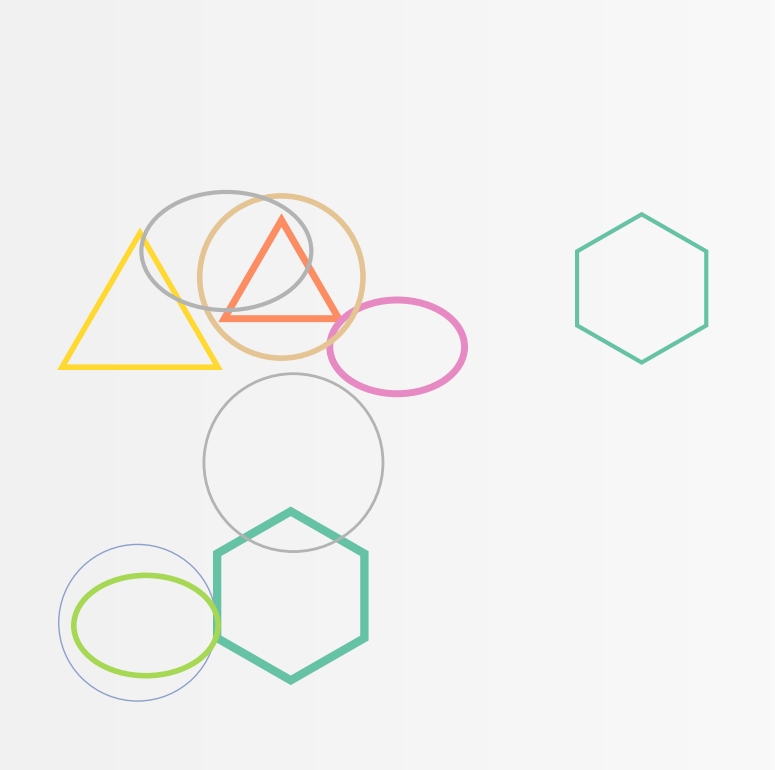[{"shape": "hexagon", "thickness": 1.5, "radius": 0.48, "center": [0.828, 0.625]}, {"shape": "hexagon", "thickness": 3, "radius": 0.55, "center": [0.375, 0.226]}, {"shape": "triangle", "thickness": 2.5, "radius": 0.43, "center": [0.363, 0.629]}, {"shape": "circle", "thickness": 0.5, "radius": 0.51, "center": [0.177, 0.191]}, {"shape": "oval", "thickness": 2.5, "radius": 0.43, "center": [0.512, 0.55]}, {"shape": "oval", "thickness": 2, "radius": 0.47, "center": [0.188, 0.188]}, {"shape": "triangle", "thickness": 2, "radius": 0.58, "center": [0.181, 0.581]}, {"shape": "circle", "thickness": 2, "radius": 0.53, "center": [0.363, 0.64]}, {"shape": "circle", "thickness": 1, "radius": 0.58, "center": [0.379, 0.399]}, {"shape": "oval", "thickness": 1.5, "radius": 0.55, "center": [0.292, 0.674]}]